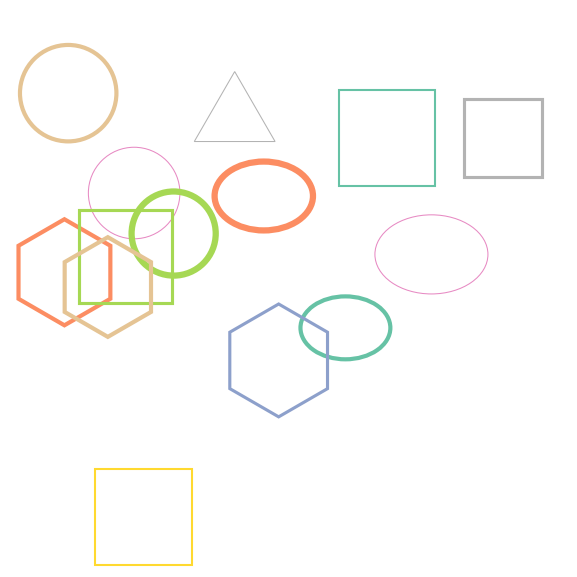[{"shape": "square", "thickness": 1, "radius": 0.42, "center": [0.67, 0.76]}, {"shape": "oval", "thickness": 2, "radius": 0.39, "center": [0.598, 0.431]}, {"shape": "oval", "thickness": 3, "radius": 0.43, "center": [0.457, 0.66]}, {"shape": "hexagon", "thickness": 2, "radius": 0.46, "center": [0.112, 0.528]}, {"shape": "hexagon", "thickness": 1.5, "radius": 0.49, "center": [0.483, 0.375]}, {"shape": "oval", "thickness": 0.5, "radius": 0.49, "center": [0.747, 0.559]}, {"shape": "circle", "thickness": 0.5, "radius": 0.4, "center": [0.232, 0.665]}, {"shape": "circle", "thickness": 3, "radius": 0.36, "center": [0.301, 0.595]}, {"shape": "square", "thickness": 1.5, "radius": 0.41, "center": [0.217, 0.555]}, {"shape": "square", "thickness": 1, "radius": 0.42, "center": [0.248, 0.104]}, {"shape": "hexagon", "thickness": 2, "radius": 0.43, "center": [0.187, 0.502]}, {"shape": "circle", "thickness": 2, "radius": 0.42, "center": [0.118, 0.838]}, {"shape": "square", "thickness": 1.5, "radius": 0.34, "center": [0.871, 0.76]}, {"shape": "triangle", "thickness": 0.5, "radius": 0.4, "center": [0.406, 0.794]}]